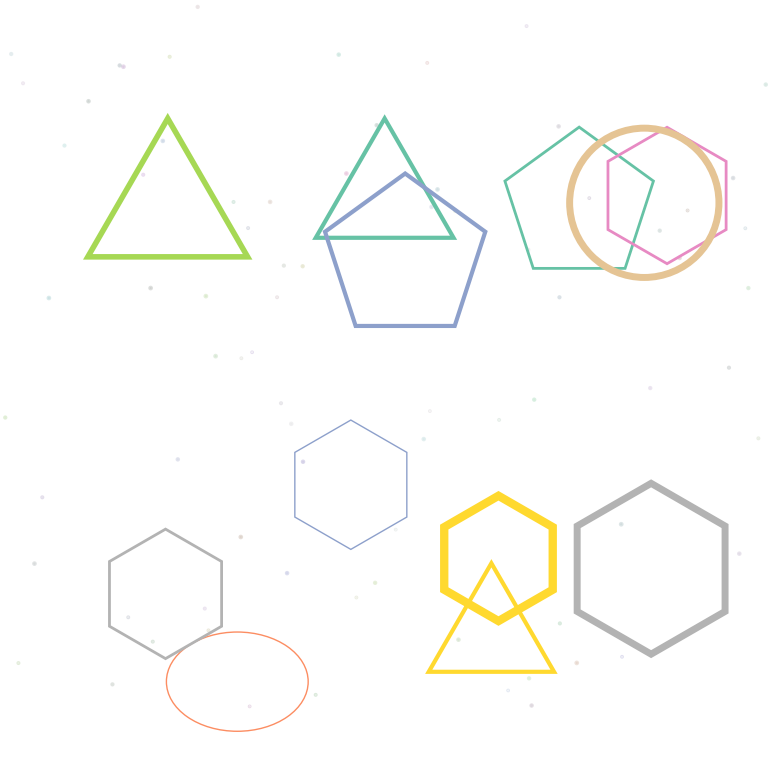[{"shape": "triangle", "thickness": 1.5, "radius": 0.52, "center": [0.5, 0.743]}, {"shape": "pentagon", "thickness": 1, "radius": 0.51, "center": [0.752, 0.734]}, {"shape": "oval", "thickness": 0.5, "radius": 0.46, "center": [0.308, 0.115]}, {"shape": "pentagon", "thickness": 1.5, "radius": 0.55, "center": [0.526, 0.665]}, {"shape": "hexagon", "thickness": 0.5, "radius": 0.42, "center": [0.456, 0.37]}, {"shape": "hexagon", "thickness": 1, "radius": 0.44, "center": [0.866, 0.746]}, {"shape": "triangle", "thickness": 2, "radius": 0.6, "center": [0.218, 0.726]}, {"shape": "triangle", "thickness": 1.5, "radius": 0.47, "center": [0.638, 0.175]}, {"shape": "hexagon", "thickness": 3, "radius": 0.41, "center": [0.647, 0.275]}, {"shape": "circle", "thickness": 2.5, "radius": 0.48, "center": [0.837, 0.737]}, {"shape": "hexagon", "thickness": 2.5, "radius": 0.55, "center": [0.846, 0.261]}, {"shape": "hexagon", "thickness": 1, "radius": 0.42, "center": [0.215, 0.229]}]